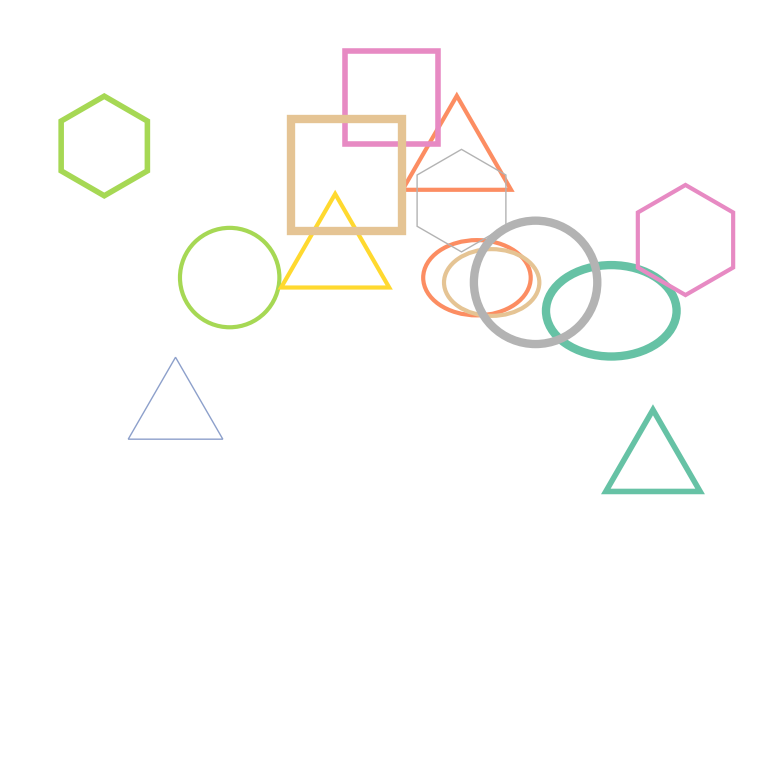[{"shape": "triangle", "thickness": 2, "radius": 0.35, "center": [0.848, 0.397]}, {"shape": "oval", "thickness": 3, "radius": 0.42, "center": [0.794, 0.596]}, {"shape": "oval", "thickness": 1.5, "radius": 0.35, "center": [0.619, 0.639]}, {"shape": "triangle", "thickness": 1.5, "radius": 0.41, "center": [0.593, 0.794]}, {"shape": "triangle", "thickness": 0.5, "radius": 0.35, "center": [0.228, 0.465]}, {"shape": "hexagon", "thickness": 1.5, "radius": 0.36, "center": [0.89, 0.688]}, {"shape": "square", "thickness": 2, "radius": 0.3, "center": [0.508, 0.874]}, {"shape": "hexagon", "thickness": 2, "radius": 0.32, "center": [0.135, 0.81]}, {"shape": "circle", "thickness": 1.5, "radius": 0.32, "center": [0.298, 0.64]}, {"shape": "triangle", "thickness": 1.5, "radius": 0.41, "center": [0.435, 0.667]}, {"shape": "square", "thickness": 3, "radius": 0.36, "center": [0.45, 0.773]}, {"shape": "oval", "thickness": 1.5, "radius": 0.31, "center": [0.639, 0.633]}, {"shape": "hexagon", "thickness": 0.5, "radius": 0.33, "center": [0.599, 0.739]}, {"shape": "circle", "thickness": 3, "radius": 0.4, "center": [0.696, 0.633]}]